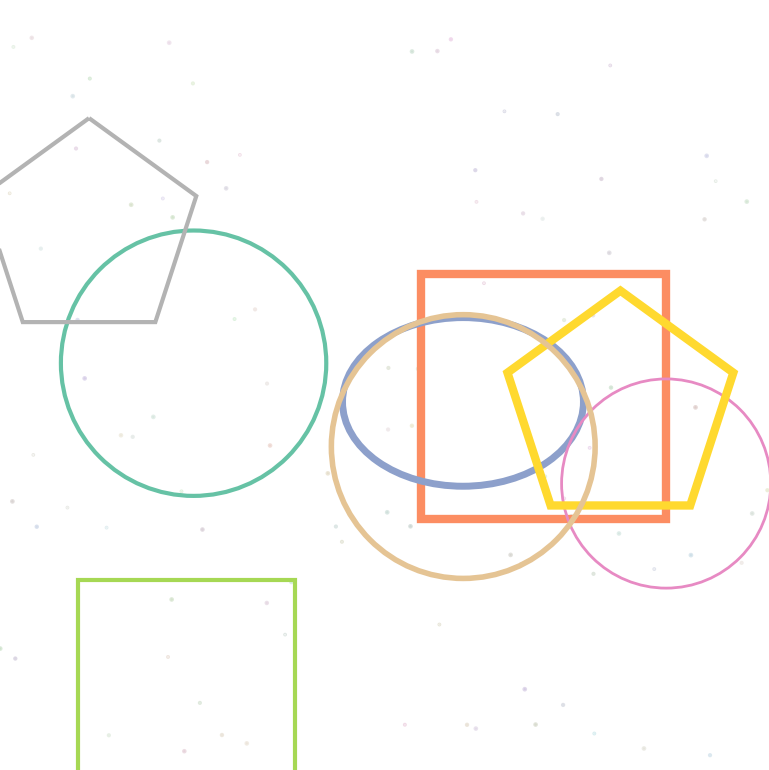[{"shape": "circle", "thickness": 1.5, "radius": 0.86, "center": [0.251, 0.528]}, {"shape": "square", "thickness": 3, "radius": 0.8, "center": [0.706, 0.485]}, {"shape": "oval", "thickness": 2.5, "radius": 0.78, "center": [0.601, 0.478]}, {"shape": "circle", "thickness": 1, "radius": 0.68, "center": [0.865, 0.372]}, {"shape": "square", "thickness": 1.5, "radius": 0.7, "center": [0.242, 0.105]}, {"shape": "pentagon", "thickness": 3, "radius": 0.77, "center": [0.806, 0.468]}, {"shape": "circle", "thickness": 2, "radius": 0.86, "center": [0.602, 0.42]}, {"shape": "pentagon", "thickness": 1.5, "radius": 0.73, "center": [0.116, 0.7]}]